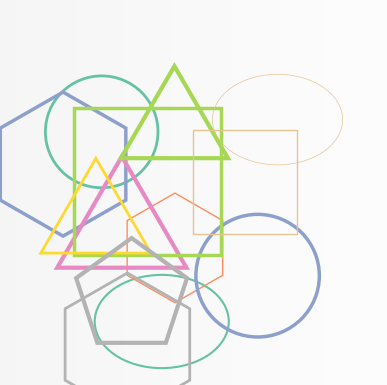[{"shape": "circle", "thickness": 2, "radius": 0.73, "center": [0.262, 0.658]}, {"shape": "oval", "thickness": 1.5, "radius": 0.87, "center": [0.417, 0.165]}, {"shape": "hexagon", "thickness": 1, "radius": 0.71, "center": [0.451, 0.356]}, {"shape": "circle", "thickness": 2.5, "radius": 0.8, "center": [0.665, 0.284]}, {"shape": "hexagon", "thickness": 2.5, "radius": 0.94, "center": [0.163, 0.574]}, {"shape": "triangle", "thickness": 3, "radius": 0.96, "center": [0.314, 0.401]}, {"shape": "triangle", "thickness": 3, "radius": 0.8, "center": [0.45, 0.669]}, {"shape": "square", "thickness": 2.5, "radius": 0.95, "center": [0.38, 0.529]}, {"shape": "triangle", "thickness": 2, "radius": 0.82, "center": [0.247, 0.425]}, {"shape": "square", "thickness": 1, "radius": 0.67, "center": [0.632, 0.528]}, {"shape": "oval", "thickness": 0.5, "radius": 0.84, "center": [0.716, 0.689]}, {"shape": "hexagon", "thickness": 2, "radius": 0.93, "center": [0.329, 0.105]}, {"shape": "pentagon", "thickness": 3, "radius": 0.75, "center": [0.34, 0.231]}]